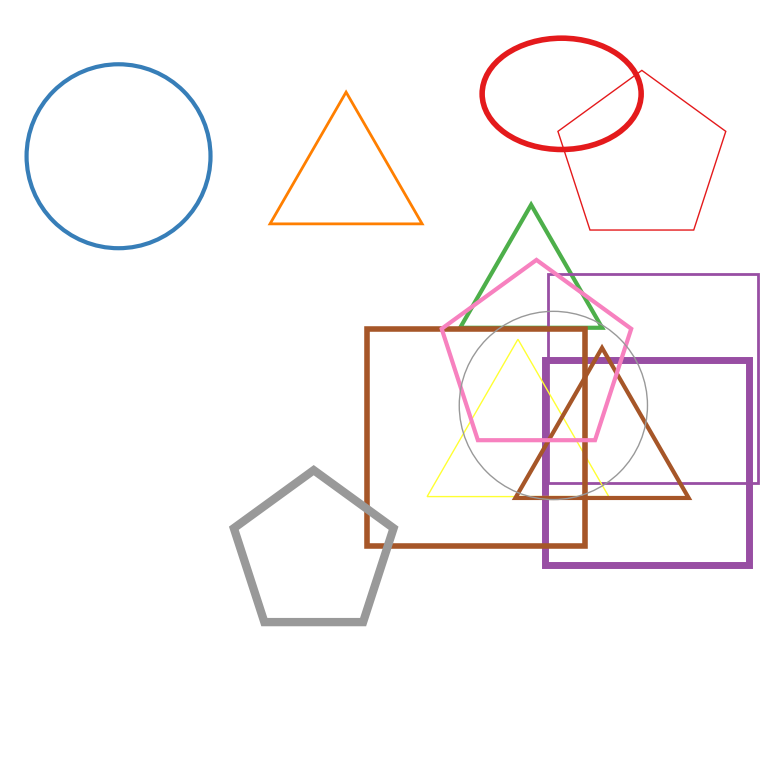[{"shape": "pentagon", "thickness": 0.5, "radius": 0.57, "center": [0.834, 0.794]}, {"shape": "oval", "thickness": 2, "radius": 0.52, "center": [0.729, 0.878]}, {"shape": "circle", "thickness": 1.5, "radius": 0.6, "center": [0.154, 0.797]}, {"shape": "triangle", "thickness": 1.5, "radius": 0.53, "center": [0.69, 0.628]}, {"shape": "square", "thickness": 1, "radius": 0.68, "center": [0.848, 0.508]}, {"shape": "square", "thickness": 2.5, "radius": 0.66, "center": [0.84, 0.399]}, {"shape": "triangle", "thickness": 1, "radius": 0.57, "center": [0.449, 0.766]}, {"shape": "triangle", "thickness": 0.5, "radius": 0.68, "center": [0.673, 0.423]}, {"shape": "square", "thickness": 2, "radius": 0.71, "center": [0.618, 0.432]}, {"shape": "triangle", "thickness": 1.5, "radius": 0.65, "center": [0.782, 0.418]}, {"shape": "pentagon", "thickness": 1.5, "radius": 0.65, "center": [0.697, 0.533]}, {"shape": "pentagon", "thickness": 3, "radius": 0.55, "center": [0.407, 0.28]}, {"shape": "circle", "thickness": 0.5, "radius": 0.61, "center": [0.719, 0.473]}]